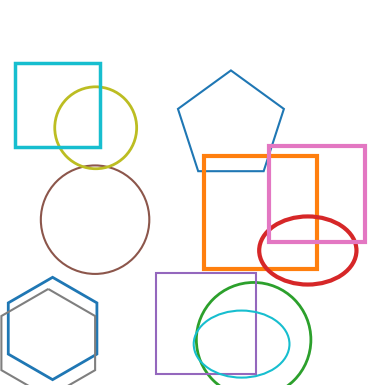[{"shape": "hexagon", "thickness": 2, "radius": 0.66, "center": [0.137, 0.147]}, {"shape": "pentagon", "thickness": 1.5, "radius": 0.72, "center": [0.6, 0.672]}, {"shape": "square", "thickness": 3, "radius": 0.74, "center": [0.676, 0.448]}, {"shape": "circle", "thickness": 2, "radius": 0.74, "center": [0.659, 0.118]}, {"shape": "oval", "thickness": 3, "radius": 0.63, "center": [0.8, 0.349]}, {"shape": "square", "thickness": 1.5, "radius": 0.65, "center": [0.535, 0.16]}, {"shape": "circle", "thickness": 1.5, "radius": 0.7, "center": [0.247, 0.429]}, {"shape": "square", "thickness": 3, "radius": 0.62, "center": [0.823, 0.497]}, {"shape": "hexagon", "thickness": 1.5, "radius": 0.7, "center": [0.125, 0.109]}, {"shape": "circle", "thickness": 2, "radius": 0.53, "center": [0.249, 0.668]}, {"shape": "oval", "thickness": 1.5, "radius": 0.62, "center": [0.628, 0.106]}, {"shape": "square", "thickness": 2.5, "radius": 0.55, "center": [0.149, 0.727]}]